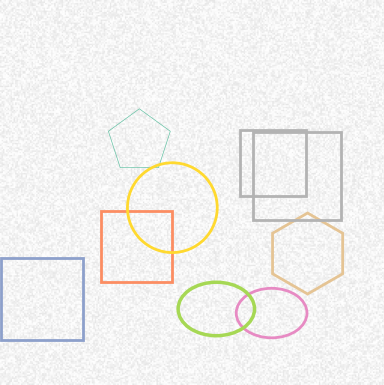[{"shape": "pentagon", "thickness": 0.5, "radius": 0.42, "center": [0.362, 0.633]}, {"shape": "square", "thickness": 2, "radius": 0.46, "center": [0.354, 0.36]}, {"shape": "square", "thickness": 2, "radius": 0.53, "center": [0.108, 0.224]}, {"shape": "oval", "thickness": 2, "radius": 0.46, "center": [0.705, 0.187]}, {"shape": "oval", "thickness": 2.5, "radius": 0.5, "center": [0.562, 0.197]}, {"shape": "circle", "thickness": 2, "radius": 0.58, "center": [0.448, 0.461]}, {"shape": "hexagon", "thickness": 2, "radius": 0.53, "center": [0.799, 0.342]}, {"shape": "square", "thickness": 2, "radius": 0.57, "center": [0.773, 0.544]}, {"shape": "square", "thickness": 2, "radius": 0.43, "center": [0.709, 0.577]}]